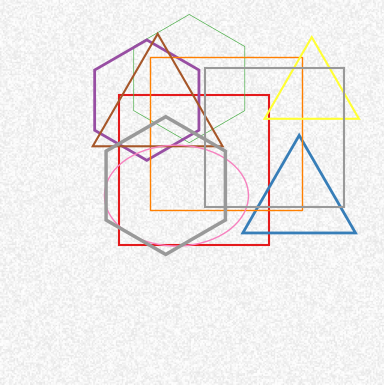[{"shape": "square", "thickness": 1.5, "radius": 0.97, "center": [0.504, 0.56]}, {"shape": "triangle", "thickness": 2, "radius": 0.84, "center": [0.777, 0.479]}, {"shape": "hexagon", "thickness": 0.5, "radius": 0.83, "center": [0.492, 0.796]}, {"shape": "hexagon", "thickness": 2, "radius": 0.78, "center": [0.381, 0.74]}, {"shape": "square", "thickness": 1, "radius": 0.99, "center": [0.587, 0.653]}, {"shape": "triangle", "thickness": 1.5, "radius": 0.71, "center": [0.81, 0.762]}, {"shape": "triangle", "thickness": 1.5, "radius": 0.97, "center": [0.41, 0.717]}, {"shape": "oval", "thickness": 1, "radius": 0.94, "center": [0.458, 0.492]}, {"shape": "hexagon", "thickness": 2.5, "radius": 0.89, "center": [0.43, 0.518]}, {"shape": "square", "thickness": 1.5, "radius": 0.9, "center": [0.712, 0.644]}]